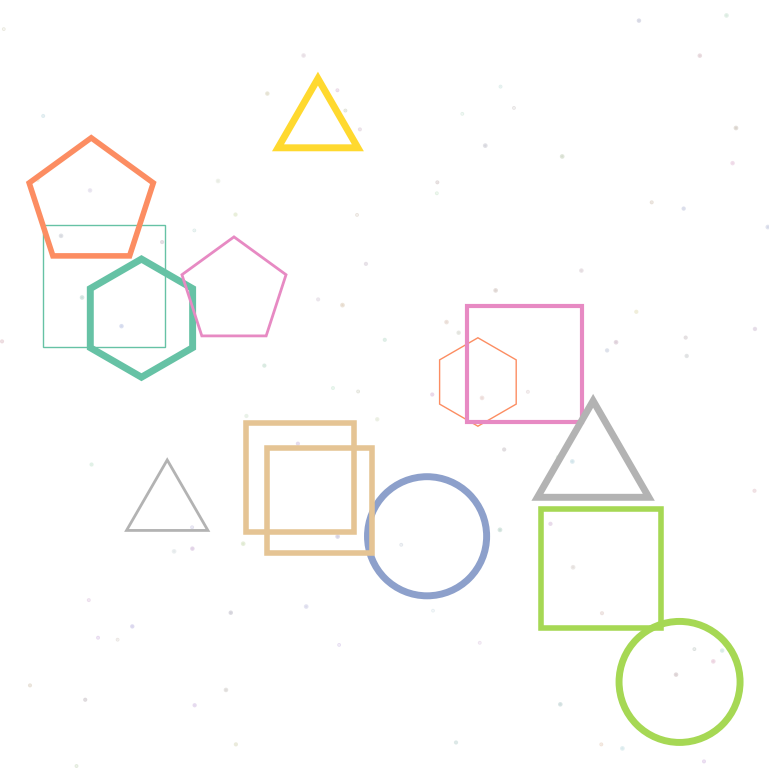[{"shape": "square", "thickness": 0.5, "radius": 0.4, "center": [0.135, 0.628]}, {"shape": "hexagon", "thickness": 2.5, "radius": 0.38, "center": [0.184, 0.587]}, {"shape": "hexagon", "thickness": 0.5, "radius": 0.29, "center": [0.621, 0.504]}, {"shape": "pentagon", "thickness": 2, "radius": 0.42, "center": [0.118, 0.736]}, {"shape": "circle", "thickness": 2.5, "radius": 0.39, "center": [0.555, 0.304]}, {"shape": "square", "thickness": 1.5, "radius": 0.38, "center": [0.681, 0.528]}, {"shape": "pentagon", "thickness": 1, "radius": 0.36, "center": [0.304, 0.621]}, {"shape": "circle", "thickness": 2.5, "radius": 0.39, "center": [0.883, 0.114]}, {"shape": "square", "thickness": 2, "radius": 0.39, "center": [0.78, 0.262]}, {"shape": "triangle", "thickness": 2.5, "radius": 0.3, "center": [0.413, 0.838]}, {"shape": "square", "thickness": 2, "radius": 0.34, "center": [0.415, 0.35]}, {"shape": "square", "thickness": 2, "radius": 0.35, "center": [0.389, 0.38]}, {"shape": "triangle", "thickness": 2.5, "radius": 0.42, "center": [0.77, 0.396]}, {"shape": "triangle", "thickness": 1, "radius": 0.31, "center": [0.217, 0.342]}]